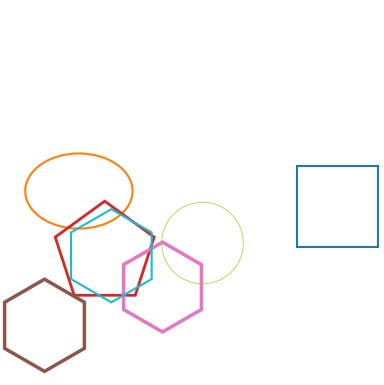[{"shape": "square", "thickness": 1.5, "radius": 0.53, "center": [0.877, 0.463]}, {"shape": "oval", "thickness": 1.5, "radius": 0.7, "center": [0.205, 0.504]}, {"shape": "pentagon", "thickness": 2, "radius": 0.68, "center": [0.272, 0.342]}, {"shape": "hexagon", "thickness": 2.5, "radius": 0.6, "center": [0.116, 0.155]}, {"shape": "hexagon", "thickness": 2.5, "radius": 0.58, "center": [0.422, 0.254]}, {"shape": "circle", "thickness": 0.5, "radius": 0.53, "center": [0.526, 0.369]}, {"shape": "hexagon", "thickness": 1.5, "radius": 0.6, "center": [0.289, 0.336]}]